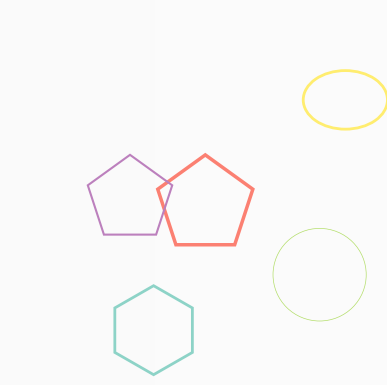[{"shape": "hexagon", "thickness": 2, "radius": 0.58, "center": [0.396, 0.142]}, {"shape": "pentagon", "thickness": 2.5, "radius": 0.65, "center": [0.53, 0.469]}, {"shape": "circle", "thickness": 0.5, "radius": 0.6, "center": [0.825, 0.286]}, {"shape": "pentagon", "thickness": 1.5, "radius": 0.57, "center": [0.336, 0.483]}, {"shape": "oval", "thickness": 2, "radius": 0.54, "center": [0.891, 0.741]}]